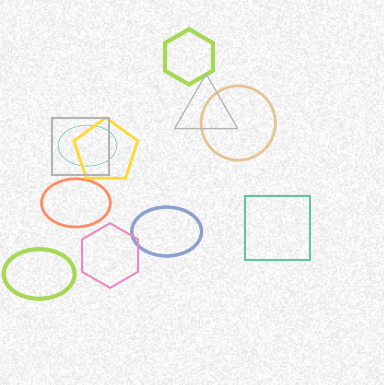[{"shape": "square", "thickness": 1.5, "radius": 0.42, "center": [0.721, 0.408]}, {"shape": "oval", "thickness": 0.5, "radius": 0.38, "center": [0.227, 0.622]}, {"shape": "oval", "thickness": 2, "radius": 0.45, "center": [0.197, 0.473]}, {"shape": "oval", "thickness": 2.5, "radius": 0.45, "center": [0.433, 0.399]}, {"shape": "hexagon", "thickness": 1.5, "radius": 0.42, "center": [0.286, 0.336]}, {"shape": "hexagon", "thickness": 3, "radius": 0.36, "center": [0.491, 0.852]}, {"shape": "oval", "thickness": 3, "radius": 0.46, "center": [0.102, 0.289]}, {"shape": "pentagon", "thickness": 2, "radius": 0.43, "center": [0.275, 0.607]}, {"shape": "circle", "thickness": 2, "radius": 0.48, "center": [0.619, 0.68]}, {"shape": "square", "thickness": 1.5, "radius": 0.37, "center": [0.209, 0.619]}, {"shape": "triangle", "thickness": 1, "radius": 0.47, "center": [0.535, 0.713]}]